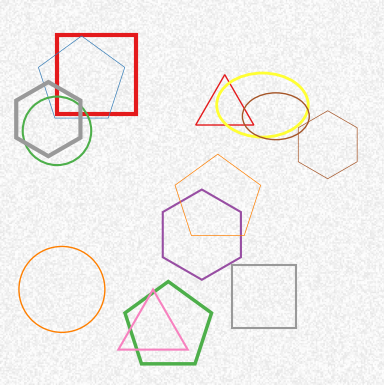[{"shape": "square", "thickness": 3, "radius": 0.52, "center": [0.251, 0.806]}, {"shape": "triangle", "thickness": 1, "radius": 0.44, "center": [0.584, 0.719]}, {"shape": "pentagon", "thickness": 0.5, "radius": 0.59, "center": [0.212, 0.789]}, {"shape": "circle", "thickness": 1.5, "radius": 0.44, "center": [0.148, 0.66]}, {"shape": "pentagon", "thickness": 2.5, "radius": 0.59, "center": [0.437, 0.151]}, {"shape": "hexagon", "thickness": 1.5, "radius": 0.59, "center": [0.524, 0.391]}, {"shape": "circle", "thickness": 1, "radius": 0.56, "center": [0.161, 0.248]}, {"shape": "pentagon", "thickness": 0.5, "radius": 0.58, "center": [0.566, 0.483]}, {"shape": "oval", "thickness": 2, "radius": 0.59, "center": [0.682, 0.727]}, {"shape": "oval", "thickness": 1, "radius": 0.43, "center": [0.716, 0.698]}, {"shape": "hexagon", "thickness": 0.5, "radius": 0.44, "center": [0.851, 0.624]}, {"shape": "triangle", "thickness": 1.5, "radius": 0.52, "center": [0.398, 0.144]}, {"shape": "hexagon", "thickness": 3, "radius": 0.48, "center": [0.126, 0.691]}, {"shape": "square", "thickness": 1.5, "radius": 0.41, "center": [0.686, 0.23]}]